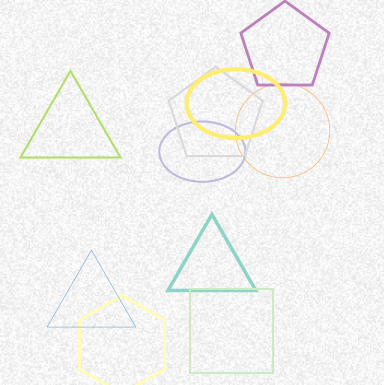[{"shape": "triangle", "thickness": 2.5, "radius": 0.66, "center": [0.55, 0.311]}, {"shape": "hexagon", "thickness": 2, "radius": 0.64, "center": [0.317, 0.105]}, {"shape": "oval", "thickness": 1.5, "radius": 0.56, "center": [0.526, 0.606]}, {"shape": "triangle", "thickness": 0.5, "radius": 0.67, "center": [0.237, 0.217]}, {"shape": "circle", "thickness": 0.5, "radius": 0.61, "center": [0.734, 0.661]}, {"shape": "triangle", "thickness": 1.5, "radius": 0.75, "center": [0.183, 0.666]}, {"shape": "pentagon", "thickness": 1.5, "radius": 0.64, "center": [0.56, 0.698]}, {"shape": "pentagon", "thickness": 2, "radius": 0.6, "center": [0.74, 0.877]}, {"shape": "square", "thickness": 1.5, "radius": 0.54, "center": [0.601, 0.141]}, {"shape": "oval", "thickness": 3, "radius": 0.64, "center": [0.613, 0.731]}]